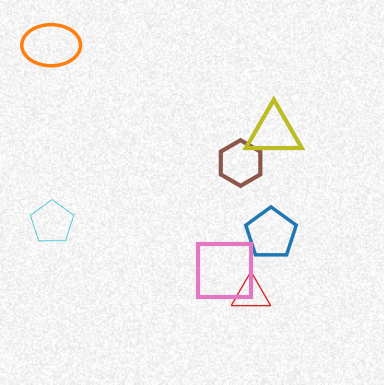[{"shape": "pentagon", "thickness": 2.5, "radius": 0.34, "center": [0.704, 0.394]}, {"shape": "oval", "thickness": 2.5, "radius": 0.38, "center": [0.133, 0.883]}, {"shape": "triangle", "thickness": 1, "radius": 0.3, "center": [0.652, 0.236]}, {"shape": "hexagon", "thickness": 3, "radius": 0.3, "center": [0.625, 0.577]}, {"shape": "square", "thickness": 3, "radius": 0.34, "center": [0.584, 0.297]}, {"shape": "triangle", "thickness": 3, "radius": 0.42, "center": [0.711, 0.657]}, {"shape": "pentagon", "thickness": 0.5, "radius": 0.3, "center": [0.135, 0.422]}]